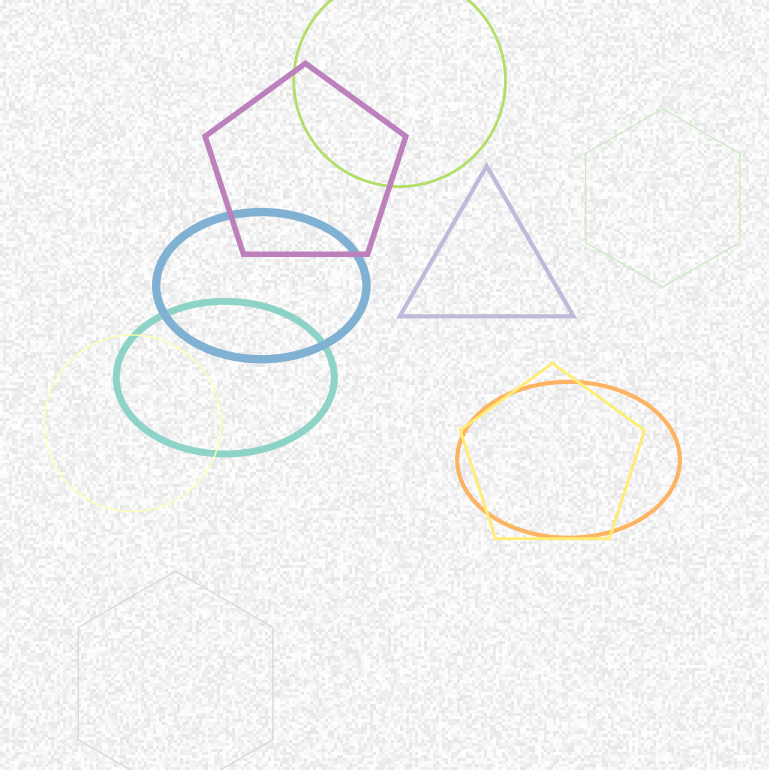[{"shape": "oval", "thickness": 2.5, "radius": 0.71, "center": [0.293, 0.51]}, {"shape": "circle", "thickness": 0.5, "radius": 0.57, "center": [0.172, 0.45]}, {"shape": "triangle", "thickness": 1.5, "radius": 0.65, "center": [0.632, 0.654]}, {"shape": "oval", "thickness": 3, "radius": 0.68, "center": [0.339, 0.629]}, {"shape": "oval", "thickness": 1.5, "radius": 0.72, "center": [0.738, 0.403]}, {"shape": "circle", "thickness": 1, "radius": 0.69, "center": [0.519, 0.895]}, {"shape": "hexagon", "thickness": 0.5, "radius": 0.73, "center": [0.228, 0.112]}, {"shape": "pentagon", "thickness": 2, "radius": 0.69, "center": [0.397, 0.781]}, {"shape": "hexagon", "thickness": 0.5, "radius": 0.58, "center": [0.861, 0.743]}, {"shape": "pentagon", "thickness": 1, "radius": 0.63, "center": [0.717, 0.402]}]